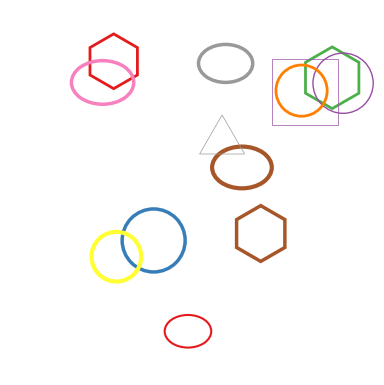[{"shape": "hexagon", "thickness": 2, "radius": 0.36, "center": [0.295, 0.841]}, {"shape": "oval", "thickness": 1.5, "radius": 0.3, "center": [0.488, 0.14]}, {"shape": "circle", "thickness": 2.5, "radius": 0.41, "center": [0.399, 0.375]}, {"shape": "hexagon", "thickness": 2, "radius": 0.4, "center": [0.863, 0.798]}, {"shape": "square", "thickness": 0.5, "radius": 0.43, "center": [0.791, 0.761]}, {"shape": "circle", "thickness": 1, "radius": 0.39, "center": [0.891, 0.784]}, {"shape": "circle", "thickness": 2, "radius": 0.33, "center": [0.783, 0.765]}, {"shape": "circle", "thickness": 3, "radius": 0.32, "center": [0.302, 0.333]}, {"shape": "oval", "thickness": 3, "radius": 0.39, "center": [0.628, 0.565]}, {"shape": "hexagon", "thickness": 2.5, "radius": 0.36, "center": [0.677, 0.393]}, {"shape": "oval", "thickness": 2.5, "radius": 0.4, "center": [0.266, 0.786]}, {"shape": "oval", "thickness": 2.5, "radius": 0.35, "center": [0.586, 0.835]}, {"shape": "triangle", "thickness": 0.5, "radius": 0.34, "center": [0.577, 0.634]}]